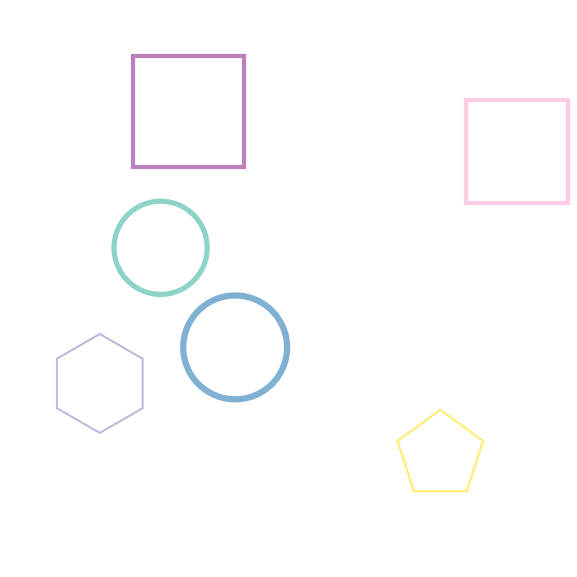[{"shape": "circle", "thickness": 2.5, "radius": 0.4, "center": [0.278, 0.57]}, {"shape": "hexagon", "thickness": 1, "radius": 0.43, "center": [0.173, 0.335]}, {"shape": "circle", "thickness": 3, "radius": 0.45, "center": [0.407, 0.398]}, {"shape": "square", "thickness": 2, "radius": 0.44, "center": [0.895, 0.737]}, {"shape": "square", "thickness": 2, "radius": 0.48, "center": [0.326, 0.806]}, {"shape": "pentagon", "thickness": 1, "radius": 0.39, "center": [0.762, 0.212]}]